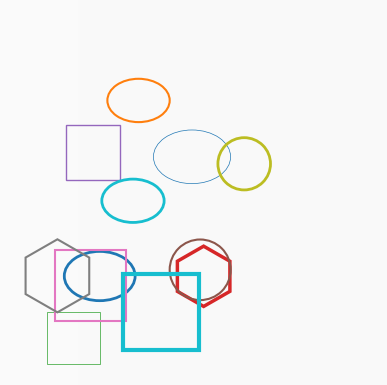[{"shape": "oval", "thickness": 0.5, "radius": 0.5, "center": [0.496, 0.593]}, {"shape": "oval", "thickness": 2, "radius": 0.46, "center": [0.257, 0.283]}, {"shape": "oval", "thickness": 1.5, "radius": 0.4, "center": [0.357, 0.739]}, {"shape": "square", "thickness": 0.5, "radius": 0.34, "center": [0.19, 0.122]}, {"shape": "hexagon", "thickness": 2.5, "radius": 0.39, "center": [0.526, 0.282]}, {"shape": "square", "thickness": 1, "radius": 0.35, "center": [0.24, 0.604]}, {"shape": "circle", "thickness": 1.5, "radius": 0.39, "center": [0.517, 0.299]}, {"shape": "square", "thickness": 1.5, "radius": 0.46, "center": [0.235, 0.259]}, {"shape": "hexagon", "thickness": 1.5, "radius": 0.47, "center": [0.148, 0.284]}, {"shape": "circle", "thickness": 2, "radius": 0.34, "center": [0.63, 0.575]}, {"shape": "oval", "thickness": 2, "radius": 0.4, "center": [0.343, 0.479]}, {"shape": "square", "thickness": 3, "radius": 0.49, "center": [0.416, 0.19]}]